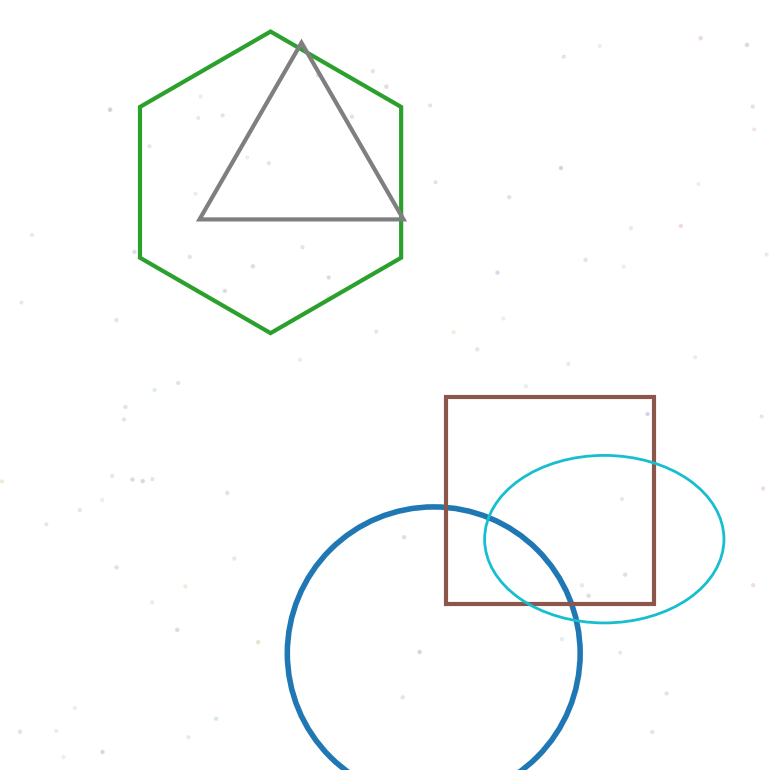[{"shape": "circle", "thickness": 2, "radius": 0.95, "center": [0.563, 0.152]}, {"shape": "hexagon", "thickness": 1.5, "radius": 0.98, "center": [0.351, 0.763]}, {"shape": "square", "thickness": 1.5, "radius": 0.67, "center": [0.715, 0.35]}, {"shape": "triangle", "thickness": 1.5, "radius": 0.76, "center": [0.392, 0.792]}, {"shape": "oval", "thickness": 1, "radius": 0.78, "center": [0.785, 0.3]}]